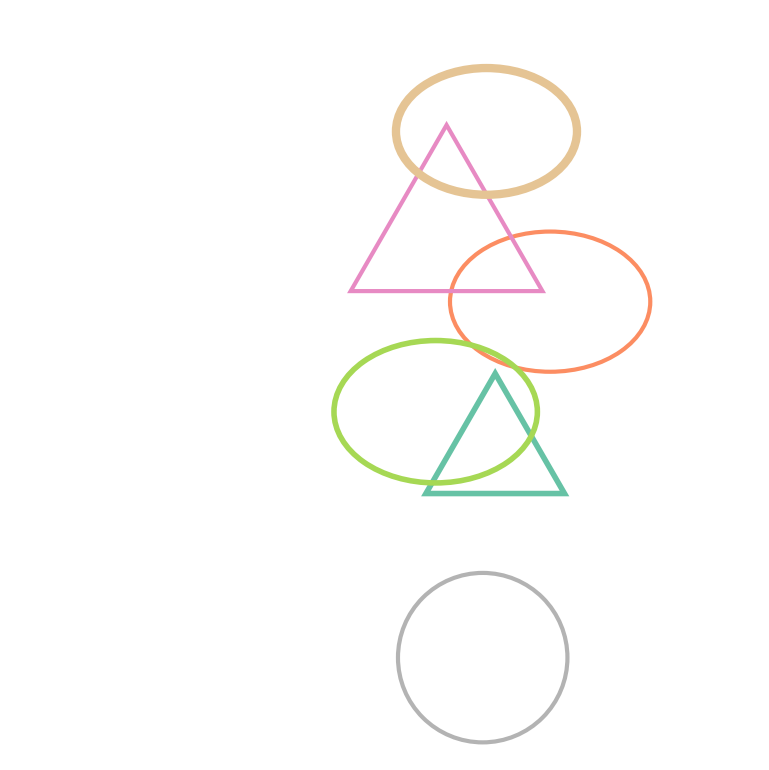[{"shape": "triangle", "thickness": 2, "radius": 0.52, "center": [0.643, 0.411]}, {"shape": "oval", "thickness": 1.5, "radius": 0.65, "center": [0.714, 0.608]}, {"shape": "triangle", "thickness": 1.5, "radius": 0.72, "center": [0.58, 0.694]}, {"shape": "oval", "thickness": 2, "radius": 0.66, "center": [0.566, 0.465]}, {"shape": "oval", "thickness": 3, "radius": 0.59, "center": [0.632, 0.829]}, {"shape": "circle", "thickness": 1.5, "radius": 0.55, "center": [0.627, 0.146]}]